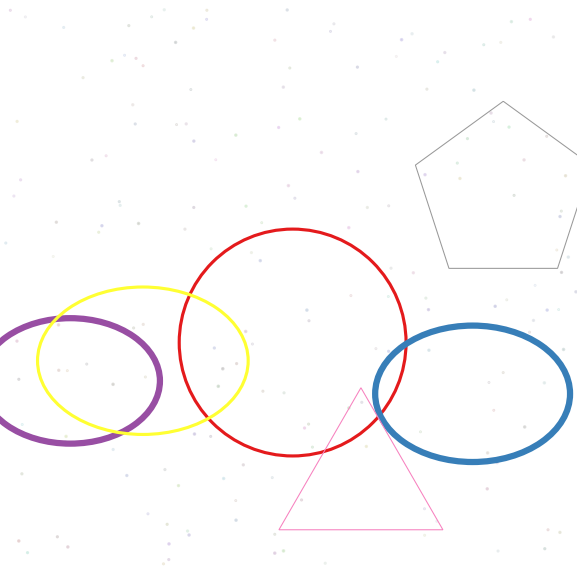[{"shape": "circle", "thickness": 1.5, "radius": 0.98, "center": [0.507, 0.406]}, {"shape": "oval", "thickness": 3, "radius": 0.84, "center": [0.818, 0.317]}, {"shape": "oval", "thickness": 3, "radius": 0.78, "center": [0.122, 0.34]}, {"shape": "oval", "thickness": 1.5, "radius": 0.91, "center": [0.247, 0.374]}, {"shape": "triangle", "thickness": 0.5, "radius": 0.82, "center": [0.625, 0.164]}, {"shape": "pentagon", "thickness": 0.5, "radius": 0.8, "center": [0.871, 0.664]}]